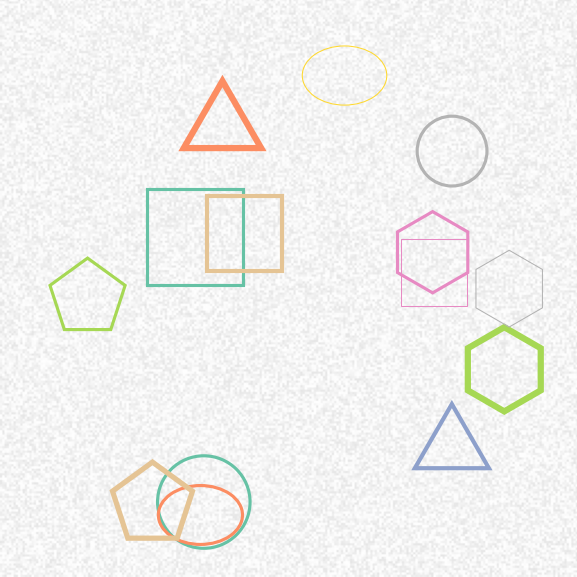[{"shape": "circle", "thickness": 1.5, "radius": 0.4, "center": [0.353, 0.13]}, {"shape": "square", "thickness": 1.5, "radius": 0.41, "center": [0.338, 0.589]}, {"shape": "triangle", "thickness": 3, "radius": 0.39, "center": [0.385, 0.781]}, {"shape": "oval", "thickness": 1.5, "radius": 0.36, "center": [0.347, 0.107]}, {"shape": "triangle", "thickness": 2, "radius": 0.37, "center": [0.782, 0.225]}, {"shape": "hexagon", "thickness": 1.5, "radius": 0.35, "center": [0.749, 0.562]}, {"shape": "square", "thickness": 0.5, "radius": 0.29, "center": [0.751, 0.528]}, {"shape": "pentagon", "thickness": 1.5, "radius": 0.34, "center": [0.152, 0.484]}, {"shape": "hexagon", "thickness": 3, "radius": 0.36, "center": [0.873, 0.36]}, {"shape": "oval", "thickness": 0.5, "radius": 0.37, "center": [0.597, 0.868]}, {"shape": "square", "thickness": 2, "radius": 0.33, "center": [0.423, 0.595]}, {"shape": "pentagon", "thickness": 2.5, "radius": 0.36, "center": [0.264, 0.126]}, {"shape": "circle", "thickness": 1.5, "radius": 0.3, "center": [0.783, 0.738]}, {"shape": "hexagon", "thickness": 0.5, "radius": 0.33, "center": [0.882, 0.499]}]